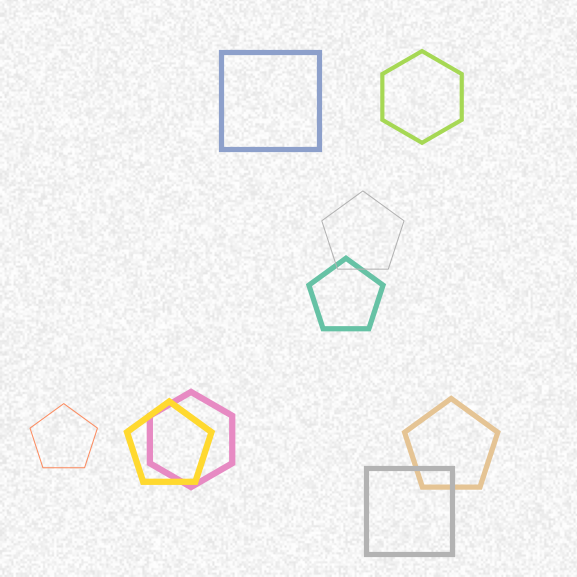[{"shape": "pentagon", "thickness": 2.5, "radius": 0.34, "center": [0.599, 0.484]}, {"shape": "pentagon", "thickness": 0.5, "radius": 0.31, "center": [0.11, 0.239]}, {"shape": "square", "thickness": 2.5, "radius": 0.42, "center": [0.468, 0.825]}, {"shape": "hexagon", "thickness": 3, "radius": 0.41, "center": [0.331, 0.238]}, {"shape": "hexagon", "thickness": 2, "radius": 0.4, "center": [0.731, 0.831]}, {"shape": "pentagon", "thickness": 3, "radius": 0.38, "center": [0.293, 0.227]}, {"shape": "pentagon", "thickness": 2.5, "radius": 0.42, "center": [0.781, 0.224]}, {"shape": "pentagon", "thickness": 0.5, "radius": 0.37, "center": [0.628, 0.594]}, {"shape": "square", "thickness": 2.5, "radius": 0.37, "center": [0.709, 0.114]}]